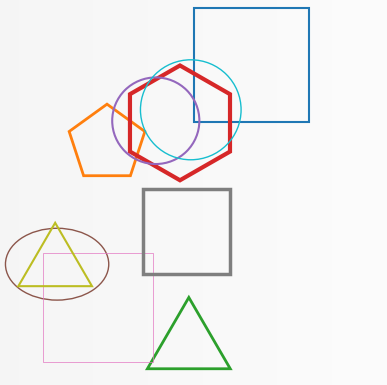[{"shape": "square", "thickness": 1.5, "radius": 0.74, "center": [0.65, 0.832]}, {"shape": "pentagon", "thickness": 2, "radius": 0.51, "center": [0.276, 0.627]}, {"shape": "triangle", "thickness": 2, "radius": 0.62, "center": [0.487, 0.104]}, {"shape": "hexagon", "thickness": 3, "radius": 0.75, "center": [0.464, 0.681]}, {"shape": "circle", "thickness": 1.5, "radius": 0.56, "center": [0.402, 0.686]}, {"shape": "oval", "thickness": 1, "radius": 0.67, "center": [0.147, 0.314]}, {"shape": "square", "thickness": 0.5, "radius": 0.71, "center": [0.253, 0.2]}, {"shape": "square", "thickness": 2.5, "radius": 0.56, "center": [0.482, 0.399]}, {"shape": "triangle", "thickness": 1.5, "radius": 0.55, "center": [0.142, 0.312]}, {"shape": "circle", "thickness": 1, "radius": 0.65, "center": [0.492, 0.715]}]